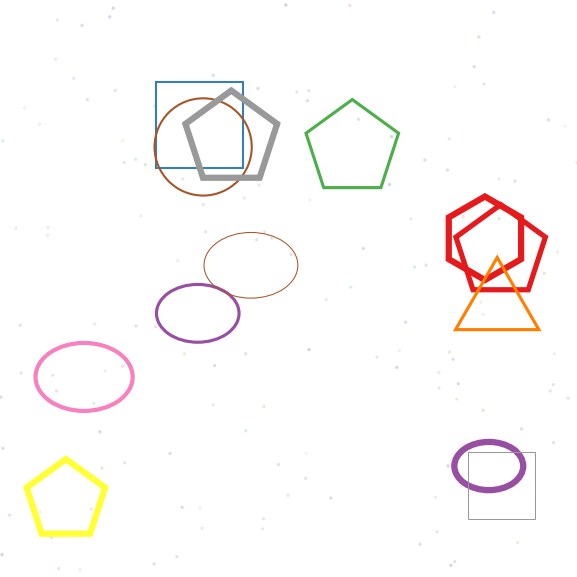[{"shape": "hexagon", "thickness": 3, "radius": 0.36, "center": [0.84, 0.587]}, {"shape": "pentagon", "thickness": 2.5, "radius": 0.41, "center": [0.867, 0.563]}, {"shape": "square", "thickness": 1, "radius": 0.38, "center": [0.345, 0.783]}, {"shape": "pentagon", "thickness": 1.5, "radius": 0.42, "center": [0.61, 0.742]}, {"shape": "oval", "thickness": 3, "radius": 0.3, "center": [0.846, 0.192]}, {"shape": "oval", "thickness": 1.5, "radius": 0.36, "center": [0.342, 0.457]}, {"shape": "triangle", "thickness": 1.5, "radius": 0.42, "center": [0.861, 0.47]}, {"shape": "pentagon", "thickness": 3, "radius": 0.36, "center": [0.114, 0.133]}, {"shape": "oval", "thickness": 0.5, "radius": 0.41, "center": [0.435, 0.54]}, {"shape": "circle", "thickness": 1, "radius": 0.42, "center": [0.352, 0.745]}, {"shape": "oval", "thickness": 2, "radius": 0.42, "center": [0.146, 0.346]}, {"shape": "pentagon", "thickness": 3, "radius": 0.42, "center": [0.401, 0.759]}, {"shape": "square", "thickness": 0.5, "radius": 0.29, "center": [0.868, 0.158]}]